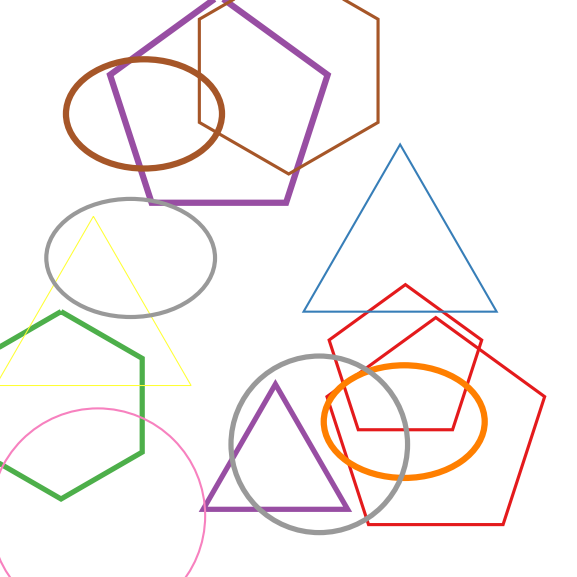[{"shape": "pentagon", "thickness": 1.5, "radius": 0.69, "center": [0.702, 0.367]}, {"shape": "pentagon", "thickness": 1.5, "radius": 0.99, "center": [0.755, 0.251]}, {"shape": "triangle", "thickness": 1, "radius": 0.97, "center": [0.693, 0.556]}, {"shape": "hexagon", "thickness": 2.5, "radius": 0.81, "center": [0.106, 0.297]}, {"shape": "triangle", "thickness": 2.5, "radius": 0.72, "center": [0.477, 0.189]}, {"shape": "pentagon", "thickness": 3, "radius": 0.99, "center": [0.379, 0.808]}, {"shape": "oval", "thickness": 3, "radius": 0.7, "center": [0.7, 0.269]}, {"shape": "triangle", "thickness": 0.5, "radius": 0.98, "center": [0.162, 0.429]}, {"shape": "oval", "thickness": 3, "radius": 0.68, "center": [0.249, 0.802]}, {"shape": "hexagon", "thickness": 1.5, "radius": 0.89, "center": [0.5, 0.877]}, {"shape": "circle", "thickness": 1, "radius": 0.93, "center": [0.169, 0.106]}, {"shape": "circle", "thickness": 2.5, "radius": 0.76, "center": [0.553, 0.23]}, {"shape": "oval", "thickness": 2, "radius": 0.73, "center": [0.226, 0.552]}]